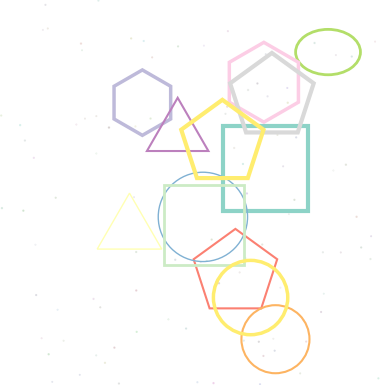[{"shape": "square", "thickness": 3, "radius": 0.55, "center": [0.69, 0.562]}, {"shape": "triangle", "thickness": 1, "radius": 0.48, "center": [0.336, 0.401]}, {"shape": "hexagon", "thickness": 2.5, "radius": 0.42, "center": [0.37, 0.733]}, {"shape": "pentagon", "thickness": 1.5, "radius": 0.57, "center": [0.611, 0.291]}, {"shape": "circle", "thickness": 1, "radius": 0.58, "center": [0.527, 0.437]}, {"shape": "circle", "thickness": 1.5, "radius": 0.44, "center": [0.715, 0.119]}, {"shape": "oval", "thickness": 2, "radius": 0.42, "center": [0.852, 0.865]}, {"shape": "hexagon", "thickness": 2.5, "radius": 0.52, "center": [0.685, 0.786]}, {"shape": "pentagon", "thickness": 3, "radius": 0.57, "center": [0.706, 0.748]}, {"shape": "triangle", "thickness": 1.5, "radius": 0.46, "center": [0.461, 0.654]}, {"shape": "square", "thickness": 2, "radius": 0.52, "center": [0.53, 0.415]}, {"shape": "pentagon", "thickness": 3, "radius": 0.56, "center": [0.578, 0.628]}, {"shape": "circle", "thickness": 2.5, "radius": 0.48, "center": [0.651, 0.227]}]